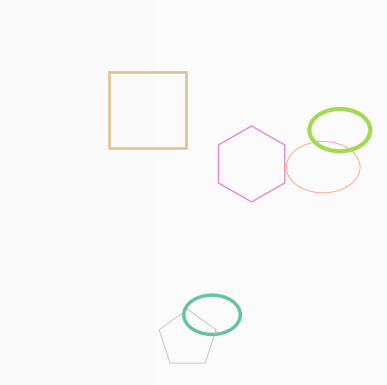[{"shape": "oval", "thickness": 2.5, "radius": 0.36, "center": [0.547, 0.182]}, {"shape": "oval", "thickness": 0.5, "radius": 0.48, "center": [0.834, 0.566]}, {"shape": "hexagon", "thickness": 1, "radius": 0.49, "center": [0.649, 0.574]}, {"shape": "oval", "thickness": 3, "radius": 0.39, "center": [0.877, 0.662]}, {"shape": "square", "thickness": 2, "radius": 0.5, "center": [0.381, 0.714]}, {"shape": "pentagon", "thickness": 0.5, "radius": 0.39, "center": [0.484, 0.119]}]